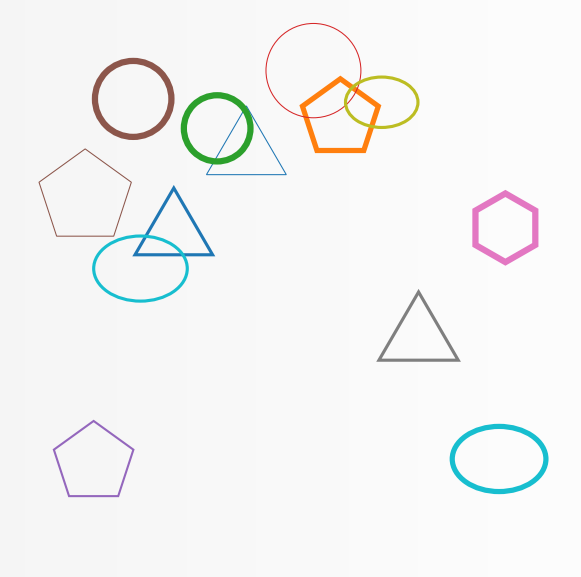[{"shape": "triangle", "thickness": 0.5, "radius": 0.4, "center": [0.424, 0.736]}, {"shape": "triangle", "thickness": 1.5, "radius": 0.39, "center": [0.299, 0.596]}, {"shape": "pentagon", "thickness": 2.5, "radius": 0.34, "center": [0.586, 0.794]}, {"shape": "circle", "thickness": 3, "radius": 0.29, "center": [0.374, 0.777]}, {"shape": "circle", "thickness": 0.5, "radius": 0.41, "center": [0.539, 0.877]}, {"shape": "pentagon", "thickness": 1, "radius": 0.36, "center": [0.161, 0.198]}, {"shape": "pentagon", "thickness": 0.5, "radius": 0.42, "center": [0.147, 0.658]}, {"shape": "circle", "thickness": 3, "radius": 0.33, "center": [0.229, 0.828]}, {"shape": "hexagon", "thickness": 3, "radius": 0.3, "center": [0.869, 0.605]}, {"shape": "triangle", "thickness": 1.5, "radius": 0.39, "center": [0.72, 0.415]}, {"shape": "oval", "thickness": 1.5, "radius": 0.31, "center": [0.657, 0.822]}, {"shape": "oval", "thickness": 1.5, "radius": 0.4, "center": [0.242, 0.534]}, {"shape": "oval", "thickness": 2.5, "radius": 0.4, "center": [0.859, 0.204]}]